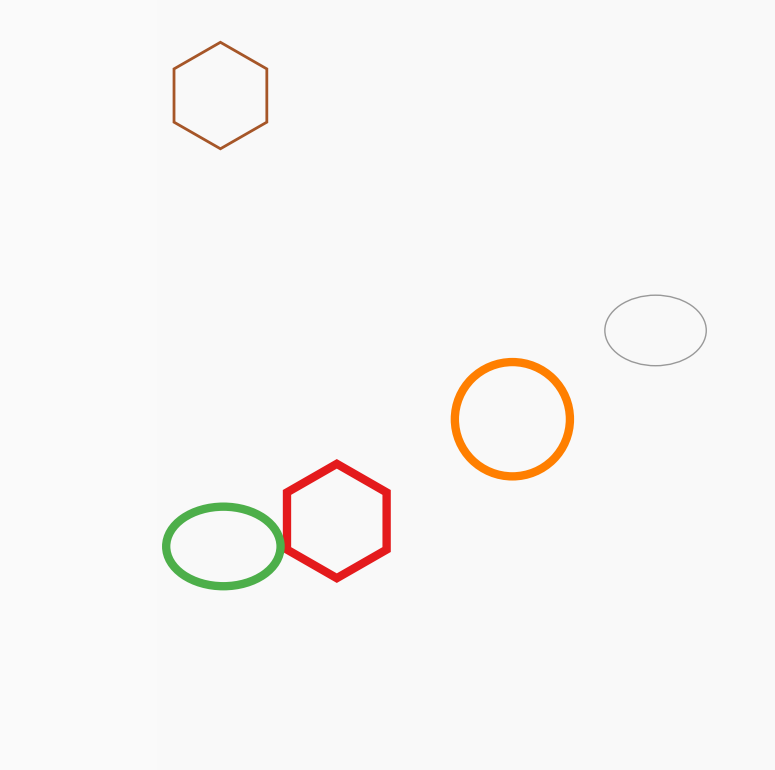[{"shape": "hexagon", "thickness": 3, "radius": 0.37, "center": [0.435, 0.323]}, {"shape": "oval", "thickness": 3, "radius": 0.37, "center": [0.288, 0.29]}, {"shape": "circle", "thickness": 3, "radius": 0.37, "center": [0.661, 0.456]}, {"shape": "hexagon", "thickness": 1, "radius": 0.35, "center": [0.284, 0.876]}, {"shape": "oval", "thickness": 0.5, "radius": 0.33, "center": [0.846, 0.571]}]